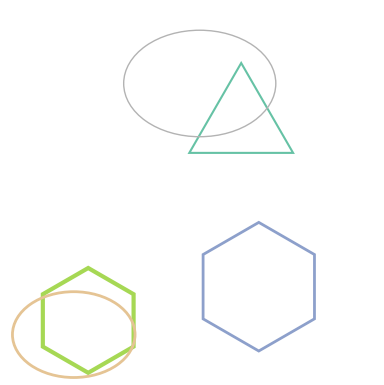[{"shape": "triangle", "thickness": 1.5, "radius": 0.78, "center": [0.626, 0.681]}, {"shape": "hexagon", "thickness": 2, "radius": 0.84, "center": [0.672, 0.255]}, {"shape": "hexagon", "thickness": 3, "radius": 0.68, "center": [0.229, 0.168]}, {"shape": "oval", "thickness": 2, "radius": 0.8, "center": [0.192, 0.131]}, {"shape": "oval", "thickness": 1, "radius": 0.99, "center": [0.519, 0.783]}]